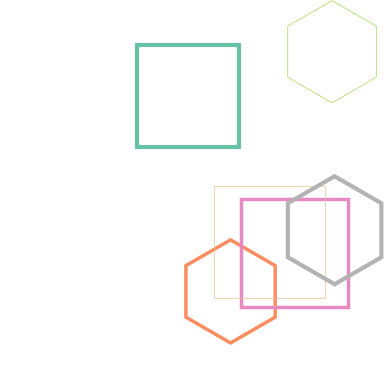[{"shape": "square", "thickness": 3, "radius": 0.66, "center": [0.489, 0.751]}, {"shape": "hexagon", "thickness": 2.5, "radius": 0.67, "center": [0.599, 0.243]}, {"shape": "square", "thickness": 2.5, "radius": 0.7, "center": [0.765, 0.342]}, {"shape": "hexagon", "thickness": 0.5, "radius": 0.66, "center": [0.862, 0.866]}, {"shape": "square", "thickness": 0.5, "radius": 0.72, "center": [0.7, 0.371]}, {"shape": "hexagon", "thickness": 3, "radius": 0.7, "center": [0.869, 0.402]}]